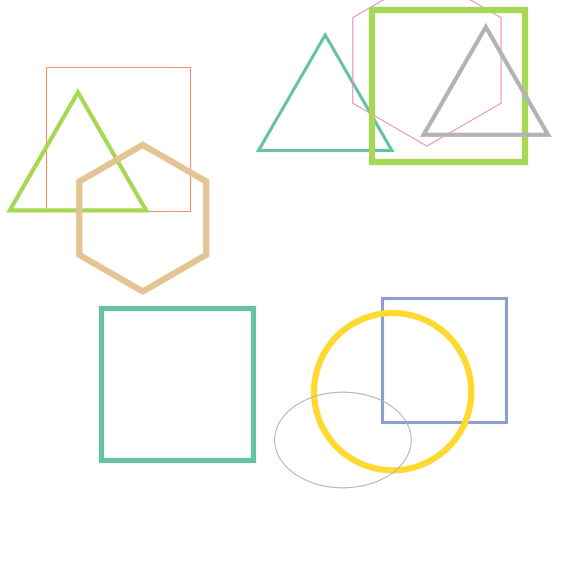[{"shape": "square", "thickness": 2.5, "radius": 0.66, "center": [0.307, 0.334]}, {"shape": "triangle", "thickness": 1.5, "radius": 0.67, "center": [0.563, 0.805]}, {"shape": "square", "thickness": 0.5, "radius": 0.62, "center": [0.204, 0.758]}, {"shape": "square", "thickness": 1.5, "radius": 0.54, "center": [0.769, 0.375]}, {"shape": "hexagon", "thickness": 0.5, "radius": 0.74, "center": [0.739, 0.895]}, {"shape": "square", "thickness": 3, "radius": 0.66, "center": [0.777, 0.849]}, {"shape": "triangle", "thickness": 2, "radius": 0.68, "center": [0.135, 0.703]}, {"shape": "circle", "thickness": 3, "radius": 0.68, "center": [0.68, 0.321]}, {"shape": "hexagon", "thickness": 3, "radius": 0.63, "center": [0.247, 0.621]}, {"shape": "oval", "thickness": 0.5, "radius": 0.59, "center": [0.594, 0.237]}, {"shape": "triangle", "thickness": 2, "radius": 0.62, "center": [0.841, 0.828]}]